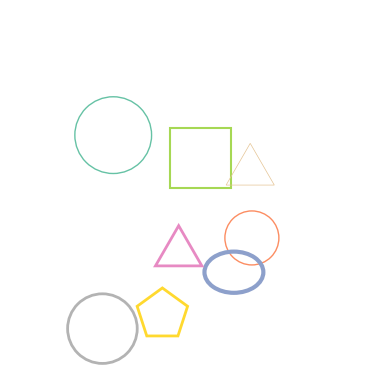[{"shape": "circle", "thickness": 1, "radius": 0.5, "center": [0.294, 0.649]}, {"shape": "circle", "thickness": 1, "radius": 0.35, "center": [0.654, 0.382]}, {"shape": "oval", "thickness": 3, "radius": 0.38, "center": [0.608, 0.293]}, {"shape": "triangle", "thickness": 2, "radius": 0.35, "center": [0.464, 0.344]}, {"shape": "square", "thickness": 1.5, "radius": 0.39, "center": [0.52, 0.59]}, {"shape": "pentagon", "thickness": 2, "radius": 0.34, "center": [0.422, 0.183]}, {"shape": "triangle", "thickness": 0.5, "radius": 0.36, "center": [0.65, 0.555]}, {"shape": "circle", "thickness": 2, "radius": 0.45, "center": [0.266, 0.146]}]